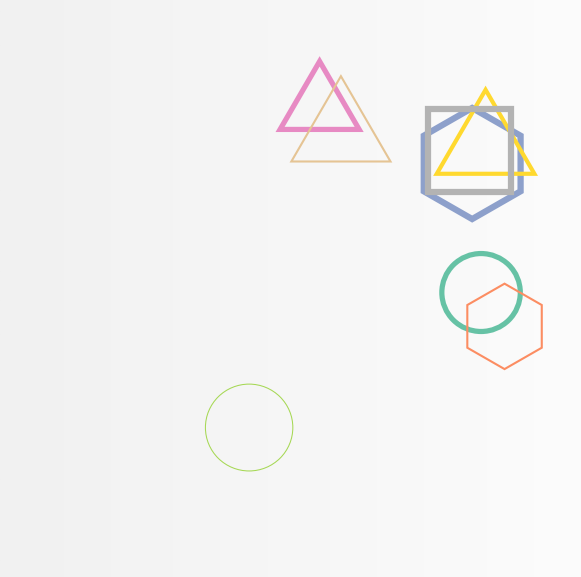[{"shape": "circle", "thickness": 2.5, "radius": 0.34, "center": [0.828, 0.493]}, {"shape": "hexagon", "thickness": 1, "radius": 0.37, "center": [0.868, 0.434]}, {"shape": "hexagon", "thickness": 3, "radius": 0.48, "center": [0.812, 0.716]}, {"shape": "triangle", "thickness": 2.5, "radius": 0.39, "center": [0.55, 0.814]}, {"shape": "circle", "thickness": 0.5, "radius": 0.38, "center": [0.429, 0.259]}, {"shape": "triangle", "thickness": 2, "radius": 0.48, "center": [0.835, 0.747]}, {"shape": "triangle", "thickness": 1, "radius": 0.49, "center": [0.587, 0.769]}, {"shape": "square", "thickness": 3, "radius": 0.36, "center": [0.807, 0.738]}]